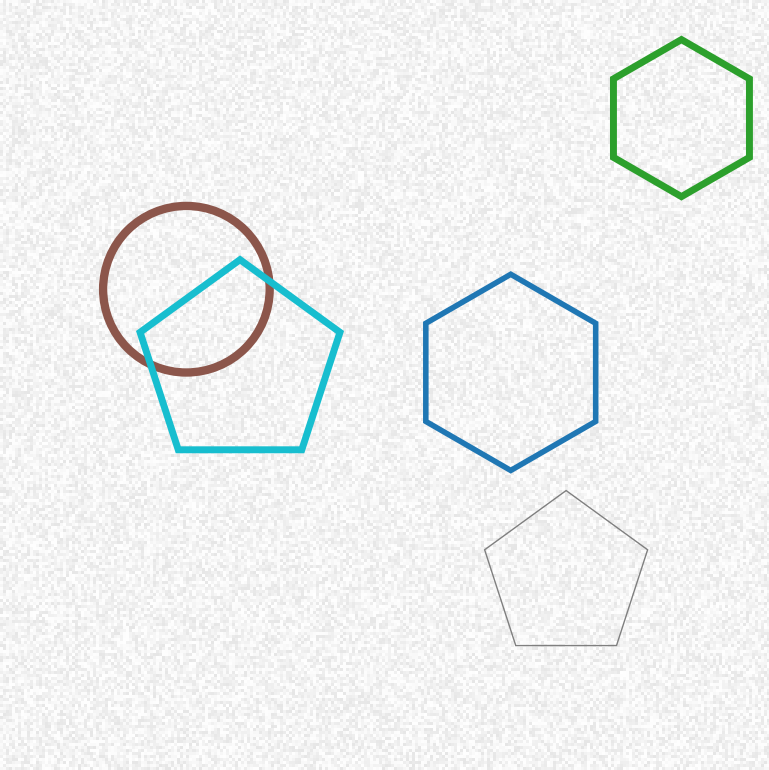[{"shape": "hexagon", "thickness": 2, "radius": 0.64, "center": [0.663, 0.516]}, {"shape": "hexagon", "thickness": 2.5, "radius": 0.51, "center": [0.885, 0.847]}, {"shape": "circle", "thickness": 3, "radius": 0.54, "center": [0.242, 0.624]}, {"shape": "pentagon", "thickness": 0.5, "radius": 0.56, "center": [0.735, 0.252]}, {"shape": "pentagon", "thickness": 2.5, "radius": 0.68, "center": [0.312, 0.526]}]